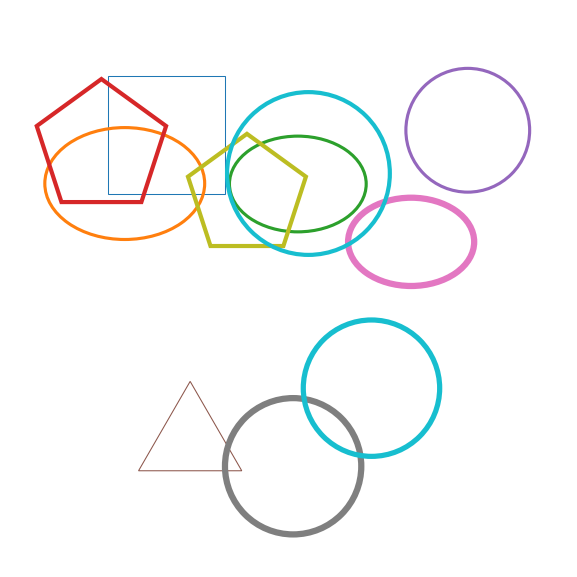[{"shape": "square", "thickness": 0.5, "radius": 0.51, "center": [0.288, 0.765]}, {"shape": "oval", "thickness": 1.5, "radius": 0.69, "center": [0.216, 0.681]}, {"shape": "oval", "thickness": 1.5, "radius": 0.59, "center": [0.516, 0.681]}, {"shape": "pentagon", "thickness": 2, "radius": 0.59, "center": [0.176, 0.745]}, {"shape": "circle", "thickness": 1.5, "radius": 0.54, "center": [0.81, 0.774]}, {"shape": "triangle", "thickness": 0.5, "radius": 0.52, "center": [0.329, 0.236]}, {"shape": "oval", "thickness": 3, "radius": 0.55, "center": [0.712, 0.58]}, {"shape": "circle", "thickness": 3, "radius": 0.59, "center": [0.508, 0.192]}, {"shape": "pentagon", "thickness": 2, "radius": 0.54, "center": [0.428, 0.66]}, {"shape": "circle", "thickness": 2.5, "radius": 0.59, "center": [0.643, 0.327]}, {"shape": "circle", "thickness": 2, "radius": 0.7, "center": [0.534, 0.699]}]